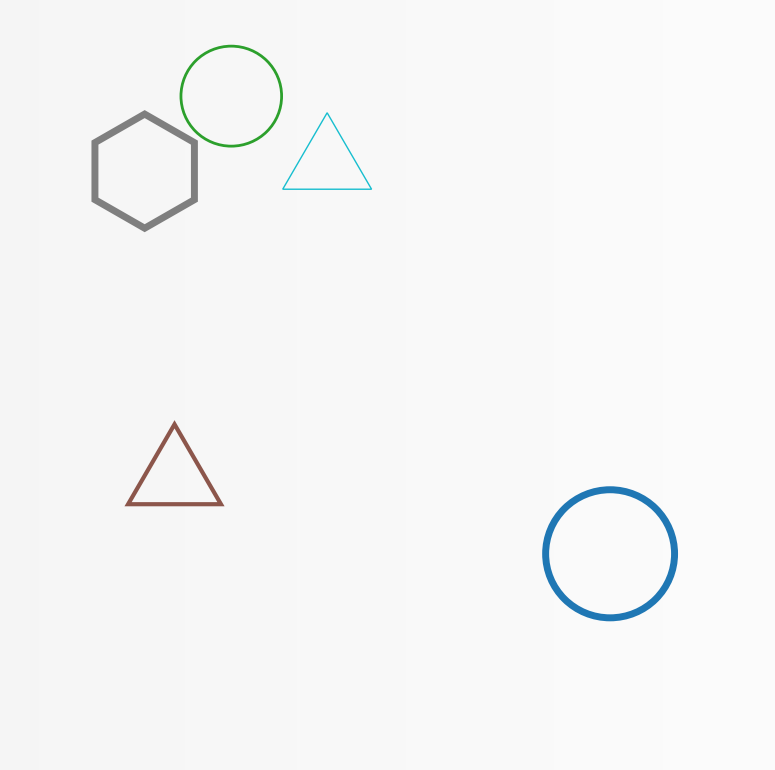[{"shape": "circle", "thickness": 2.5, "radius": 0.42, "center": [0.787, 0.281]}, {"shape": "circle", "thickness": 1, "radius": 0.32, "center": [0.298, 0.875]}, {"shape": "triangle", "thickness": 1.5, "radius": 0.35, "center": [0.225, 0.38]}, {"shape": "hexagon", "thickness": 2.5, "radius": 0.37, "center": [0.187, 0.778]}, {"shape": "triangle", "thickness": 0.5, "radius": 0.33, "center": [0.422, 0.787]}]